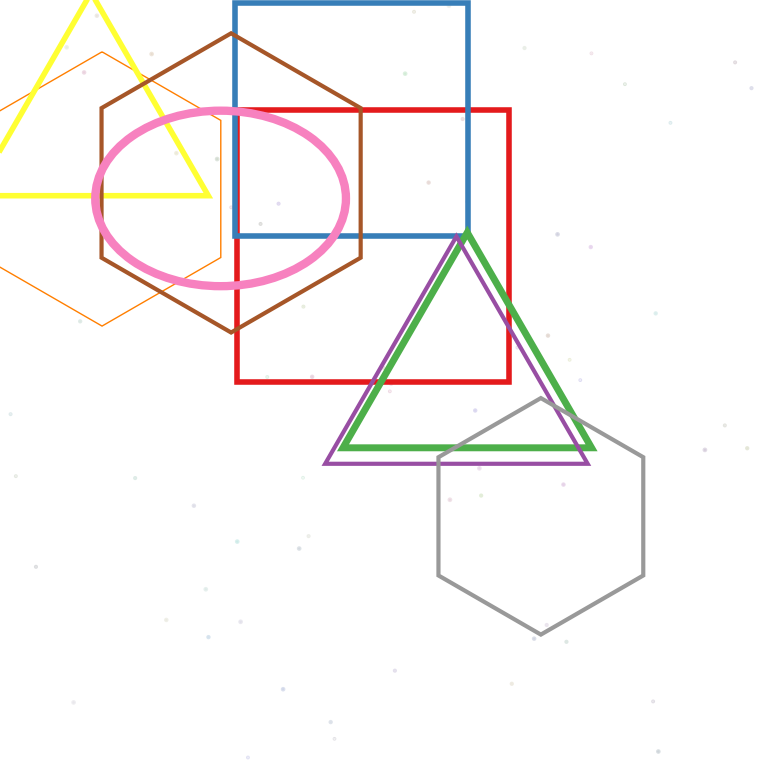[{"shape": "square", "thickness": 2, "radius": 0.88, "center": [0.484, 0.681]}, {"shape": "square", "thickness": 2, "radius": 0.76, "center": [0.457, 0.844]}, {"shape": "triangle", "thickness": 2.5, "radius": 0.93, "center": [0.607, 0.512]}, {"shape": "triangle", "thickness": 1.5, "radius": 0.98, "center": [0.593, 0.496]}, {"shape": "hexagon", "thickness": 0.5, "radius": 0.89, "center": [0.133, 0.755]}, {"shape": "triangle", "thickness": 2, "radius": 0.88, "center": [0.118, 0.834]}, {"shape": "hexagon", "thickness": 1.5, "radius": 0.97, "center": [0.3, 0.762]}, {"shape": "oval", "thickness": 3, "radius": 0.81, "center": [0.287, 0.742]}, {"shape": "hexagon", "thickness": 1.5, "radius": 0.77, "center": [0.702, 0.329]}]